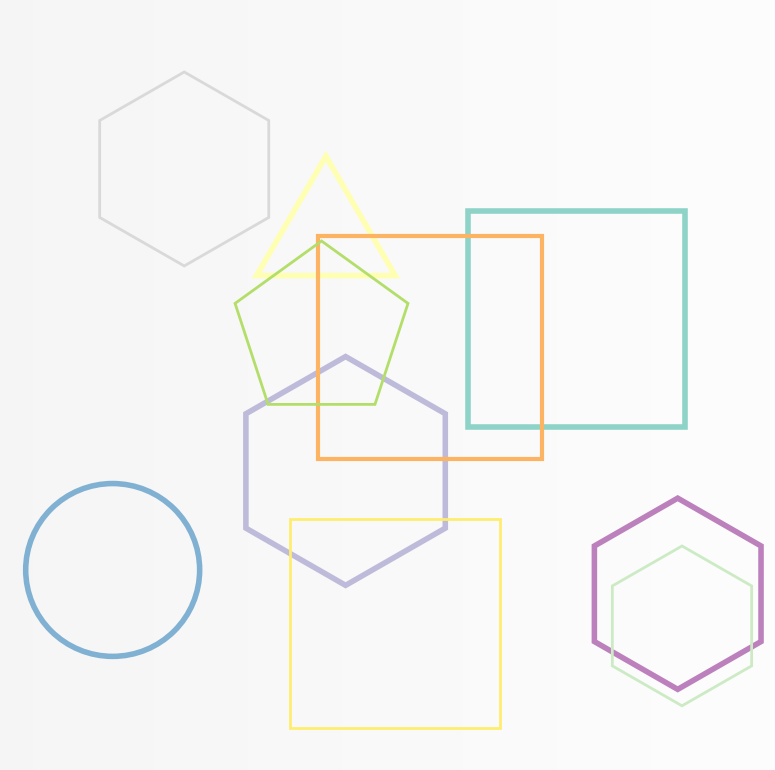[{"shape": "square", "thickness": 2, "radius": 0.7, "center": [0.744, 0.586]}, {"shape": "triangle", "thickness": 2, "radius": 0.52, "center": [0.42, 0.694]}, {"shape": "hexagon", "thickness": 2, "radius": 0.74, "center": [0.446, 0.388]}, {"shape": "circle", "thickness": 2, "radius": 0.56, "center": [0.145, 0.26]}, {"shape": "square", "thickness": 1.5, "radius": 0.72, "center": [0.555, 0.548]}, {"shape": "pentagon", "thickness": 1, "radius": 0.59, "center": [0.415, 0.57]}, {"shape": "hexagon", "thickness": 1, "radius": 0.63, "center": [0.238, 0.781]}, {"shape": "hexagon", "thickness": 2, "radius": 0.62, "center": [0.874, 0.229]}, {"shape": "hexagon", "thickness": 1, "radius": 0.52, "center": [0.88, 0.187]}, {"shape": "square", "thickness": 1, "radius": 0.68, "center": [0.51, 0.19]}]